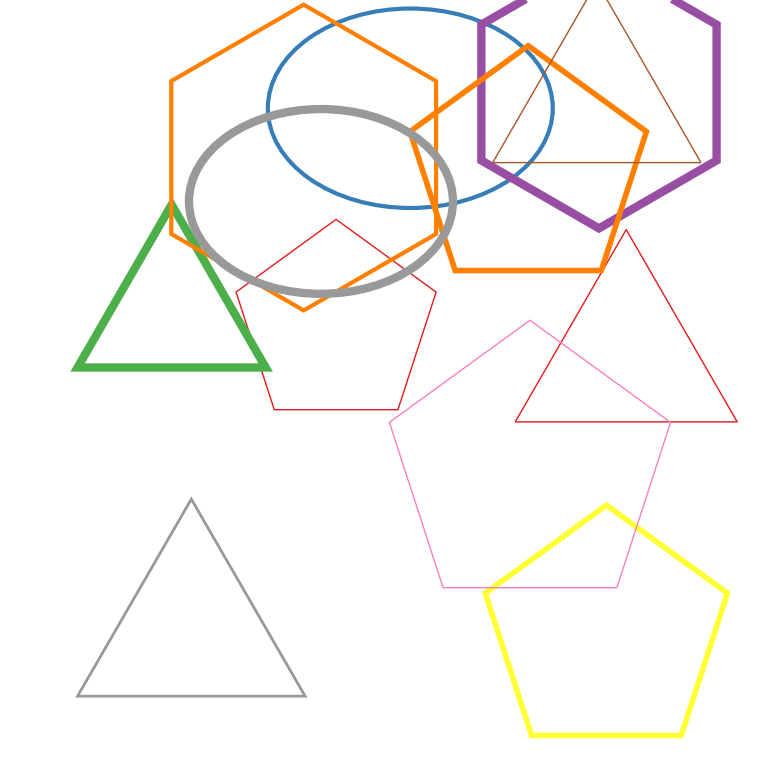[{"shape": "pentagon", "thickness": 0.5, "radius": 0.68, "center": [0.436, 0.578]}, {"shape": "triangle", "thickness": 0.5, "radius": 0.83, "center": [0.813, 0.535]}, {"shape": "oval", "thickness": 1.5, "radius": 0.93, "center": [0.533, 0.859]}, {"shape": "triangle", "thickness": 3, "radius": 0.71, "center": [0.223, 0.593]}, {"shape": "hexagon", "thickness": 3, "radius": 0.88, "center": [0.778, 0.88]}, {"shape": "pentagon", "thickness": 2, "radius": 0.81, "center": [0.686, 0.779]}, {"shape": "hexagon", "thickness": 1.5, "radius": 0.99, "center": [0.394, 0.795]}, {"shape": "pentagon", "thickness": 2, "radius": 0.83, "center": [0.788, 0.179]}, {"shape": "triangle", "thickness": 0.5, "radius": 0.78, "center": [0.775, 0.867]}, {"shape": "pentagon", "thickness": 0.5, "radius": 0.96, "center": [0.688, 0.392]}, {"shape": "triangle", "thickness": 1, "radius": 0.85, "center": [0.248, 0.181]}, {"shape": "oval", "thickness": 3, "radius": 0.86, "center": [0.417, 0.738]}]